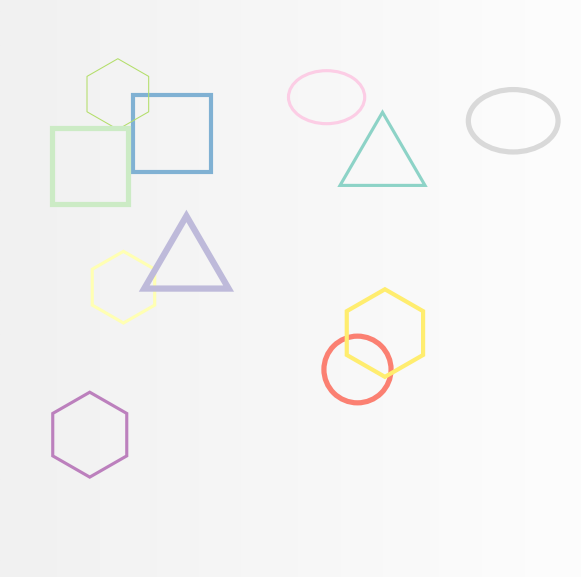[{"shape": "triangle", "thickness": 1.5, "radius": 0.42, "center": [0.658, 0.72]}, {"shape": "hexagon", "thickness": 1.5, "radius": 0.31, "center": [0.212, 0.502]}, {"shape": "triangle", "thickness": 3, "radius": 0.42, "center": [0.321, 0.541]}, {"shape": "circle", "thickness": 2.5, "radius": 0.29, "center": [0.615, 0.359]}, {"shape": "square", "thickness": 2, "radius": 0.33, "center": [0.296, 0.768]}, {"shape": "hexagon", "thickness": 0.5, "radius": 0.31, "center": [0.203, 0.836]}, {"shape": "oval", "thickness": 1.5, "radius": 0.33, "center": [0.562, 0.831]}, {"shape": "oval", "thickness": 2.5, "radius": 0.39, "center": [0.883, 0.79]}, {"shape": "hexagon", "thickness": 1.5, "radius": 0.37, "center": [0.154, 0.246]}, {"shape": "square", "thickness": 2.5, "radius": 0.33, "center": [0.154, 0.712]}, {"shape": "hexagon", "thickness": 2, "radius": 0.38, "center": [0.662, 0.422]}]